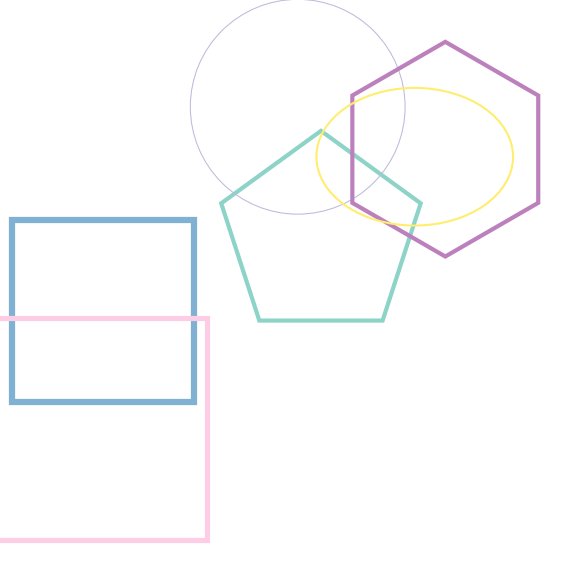[{"shape": "pentagon", "thickness": 2, "radius": 0.91, "center": [0.556, 0.591]}, {"shape": "circle", "thickness": 0.5, "radius": 0.93, "center": [0.516, 0.814]}, {"shape": "square", "thickness": 3, "radius": 0.79, "center": [0.179, 0.461]}, {"shape": "square", "thickness": 2.5, "radius": 0.96, "center": [0.166, 0.257]}, {"shape": "hexagon", "thickness": 2, "radius": 0.93, "center": [0.771, 0.741]}, {"shape": "oval", "thickness": 1, "radius": 0.85, "center": [0.718, 0.728]}]